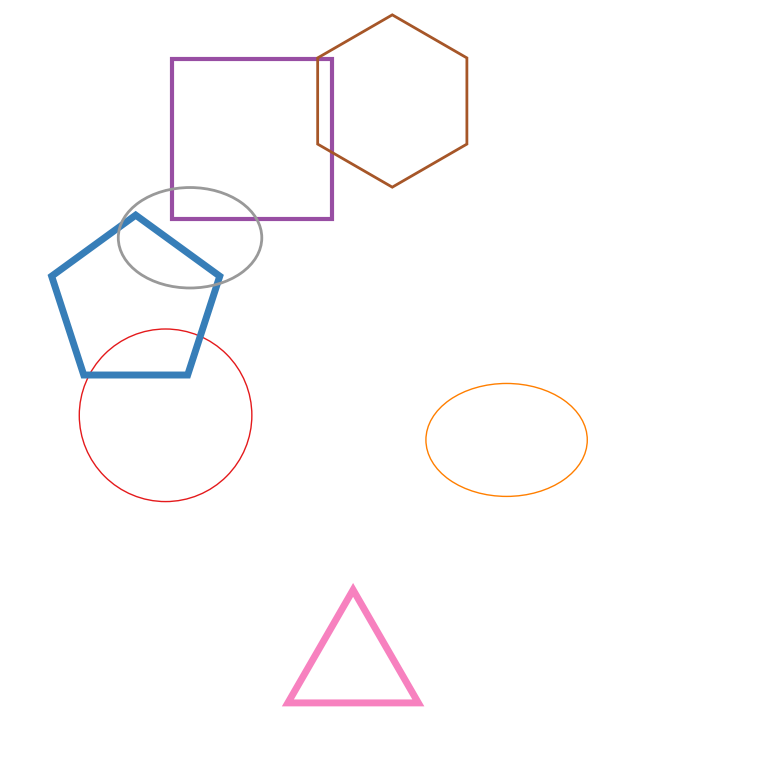[{"shape": "circle", "thickness": 0.5, "radius": 0.56, "center": [0.215, 0.461]}, {"shape": "pentagon", "thickness": 2.5, "radius": 0.57, "center": [0.176, 0.606]}, {"shape": "square", "thickness": 1.5, "radius": 0.52, "center": [0.327, 0.819]}, {"shape": "oval", "thickness": 0.5, "radius": 0.52, "center": [0.658, 0.429]}, {"shape": "hexagon", "thickness": 1, "radius": 0.56, "center": [0.509, 0.869]}, {"shape": "triangle", "thickness": 2.5, "radius": 0.49, "center": [0.459, 0.136]}, {"shape": "oval", "thickness": 1, "radius": 0.47, "center": [0.247, 0.691]}]